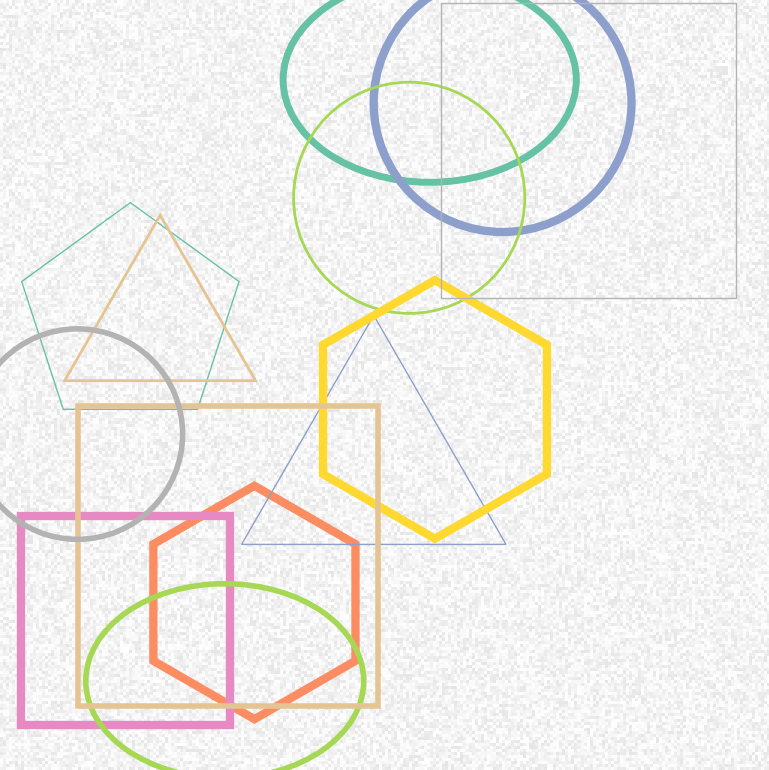[{"shape": "pentagon", "thickness": 0.5, "radius": 0.74, "center": [0.169, 0.588]}, {"shape": "oval", "thickness": 2.5, "radius": 0.95, "center": [0.558, 0.897]}, {"shape": "hexagon", "thickness": 3, "radius": 0.76, "center": [0.33, 0.218]}, {"shape": "circle", "thickness": 3, "radius": 0.84, "center": [0.653, 0.866]}, {"shape": "triangle", "thickness": 0.5, "radius": 0.99, "center": [0.485, 0.392]}, {"shape": "square", "thickness": 3, "radius": 0.68, "center": [0.162, 0.194]}, {"shape": "oval", "thickness": 2, "radius": 0.9, "center": [0.292, 0.116]}, {"shape": "circle", "thickness": 1, "radius": 0.75, "center": [0.531, 0.743]}, {"shape": "hexagon", "thickness": 3, "radius": 0.84, "center": [0.565, 0.468]}, {"shape": "triangle", "thickness": 1, "radius": 0.72, "center": [0.208, 0.577]}, {"shape": "square", "thickness": 2, "radius": 0.97, "center": [0.296, 0.277]}, {"shape": "square", "thickness": 0.5, "radius": 0.96, "center": [0.764, 0.805]}, {"shape": "circle", "thickness": 2, "radius": 0.68, "center": [0.101, 0.436]}]